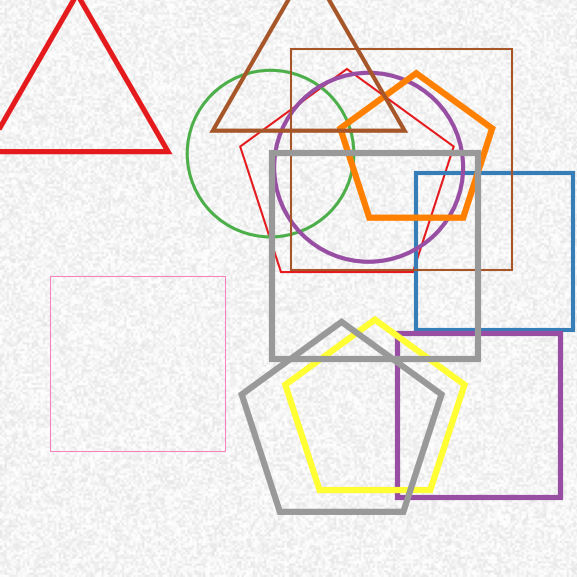[{"shape": "pentagon", "thickness": 1, "radius": 0.97, "center": [0.601, 0.685]}, {"shape": "triangle", "thickness": 2.5, "radius": 0.91, "center": [0.133, 0.827]}, {"shape": "square", "thickness": 2, "radius": 0.68, "center": [0.856, 0.564]}, {"shape": "circle", "thickness": 1.5, "radius": 0.72, "center": [0.468, 0.733]}, {"shape": "square", "thickness": 2.5, "radius": 0.71, "center": [0.828, 0.28]}, {"shape": "circle", "thickness": 2, "radius": 0.82, "center": [0.638, 0.709]}, {"shape": "pentagon", "thickness": 3, "radius": 0.69, "center": [0.721, 0.734]}, {"shape": "pentagon", "thickness": 3, "radius": 0.82, "center": [0.649, 0.283]}, {"shape": "triangle", "thickness": 2, "radius": 0.96, "center": [0.535, 0.869]}, {"shape": "square", "thickness": 1, "radius": 0.96, "center": [0.695, 0.723]}, {"shape": "square", "thickness": 0.5, "radius": 0.76, "center": [0.238, 0.369]}, {"shape": "pentagon", "thickness": 3, "radius": 0.91, "center": [0.592, 0.26]}, {"shape": "square", "thickness": 3, "radius": 0.89, "center": [0.649, 0.556]}]